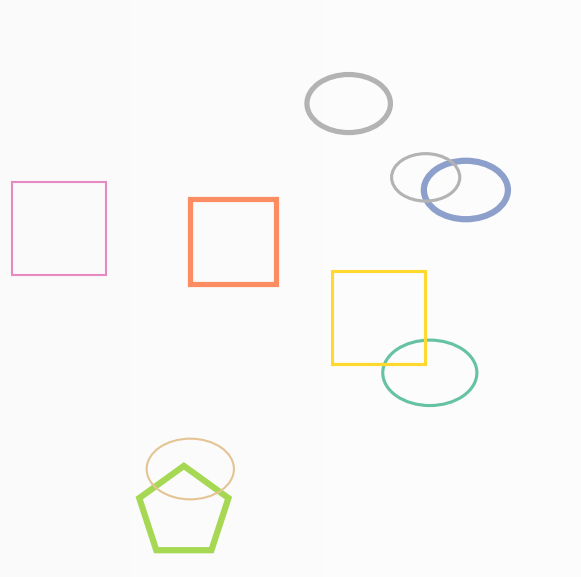[{"shape": "oval", "thickness": 1.5, "radius": 0.4, "center": [0.739, 0.354]}, {"shape": "square", "thickness": 2.5, "radius": 0.37, "center": [0.401, 0.581]}, {"shape": "oval", "thickness": 3, "radius": 0.36, "center": [0.802, 0.67]}, {"shape": "square", "thickness": 1, "radius": 0.4, "center": [0.101, 0.603]}, {"shape": "pentagon", "thickness": 3, "radius": 0.4, "center": [0.316, 0.112]}, {"shape": "square", "thickness": 1.5, "radius": 0.4, "center": [0.651, 0.449]}, {"shape": "oval", "thickness": 1, "radius": 0.38, "center": [0.327, 0.187]}, {"shape": "oval", "thickness": 1.5, "radius": 0.29, "center": [0.732, 0.692]}, {"shape": "oval", "thickness": 2.5, "radius": 0.36, "center": [0.6, 0.82]}]